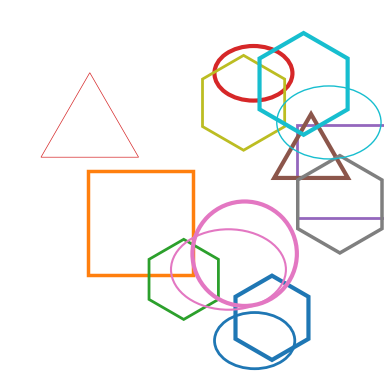[{"shape": "oval", "thickness": 2, "radius": 0.52, "center": [0.661, 0.115]}, {"shape": "hexagon", "thickness": 3, "radius": 0.55, "center": [0.706, 0.175]}, {"shape": "square", "thickness": 2.5, "radius": 0.68, "center": [0.364, 0.421]}, {"shape": "hexagon", "thickness": 2, "radius": 0.52, "center": [0.477, 0.274]}, {"shape": "triangle", "thickness": 0.5, "radius": 0.73, "center": [0.233, 0.665]}, {"shape": "oval", "thickness": 3, "radius": 0.51, "center": [0.658, 0.81]}, {"shape": "square", "thickness": 2, "radius": 0.6, "center": [0.891, 0.554]}, {"shape": "triangle", "thickness": 3, "radius": 0.55, "center": [0.808, 0.593]}, {"shape": "oval", "thickness": 1.5, "radius": 0.75, "center": [0.593, 0.3]}, {"shape": "circle", "thickness": 3, "radius": 0.68, "center": [0.635, 0.341]}, {"shape": "hexagon", "thickness": 2.5, "radius": 0.63, "center": [0.883, 0.469]}, {"shape": "hexagon", "thickness": 2, "radius": 0.62, "center": [0.633, 0.733]}, {"shape": "oval", "thickness": 1, "radius": 0.68, "center": [0.854, 0.682]}, {"shape": "hexagon", "thickness": 3, "radius": 0.66, "center": [0.789, 0.782]}]